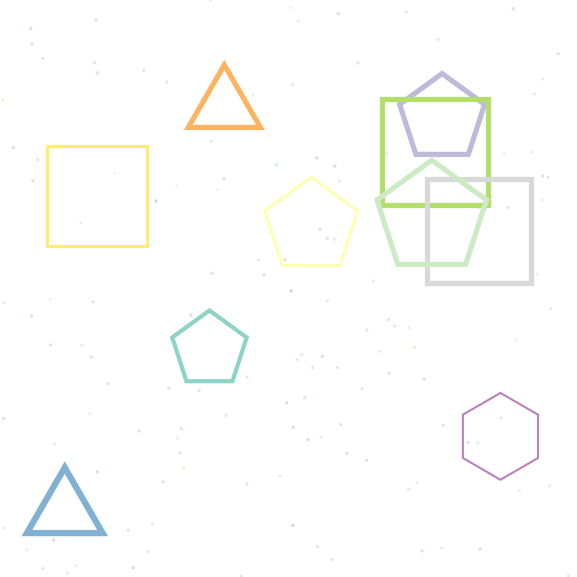[{"shape": "pentagon", "thickness": 2, "radius": 0.34, "center": [0.363, 0.394]}, {"shape": "pentagon", "thickness": 1.5, "radius": 0.42, "center": [0.539, 0.608]}, {"shape": "pentagon", "thickness": 2.5, "radius": 0.39, "center": [0.766, 0.794]}, {"shape": "triangle", "thickness": 3, "radius": 0.38, "center": [0.112, 0.114]}, {"shape": "triangle", "thickness": 2.5, "radius": 0.36, "center": [0.388, 0.815]}, {"shape": "square", "thickness": 2.5, "radius": 0.46, "center": [0.753, 0.736]}, {"shape": "square", "thickness": 2.5, "radius": 0.45, "center": [0.829, 0.6]}, {"shape": "hexagon", "thickness": 1, "radius": 0.38, "center": [0.867, 0.244]}, {"shape": "pentagon", "thickness": 2.5, "radius": 0.5, "center": [0.748, 0.622]}, {"shape": "square", "thickness": 1.5, "radius": 0.43, "center": [0.168, 0.66]}]